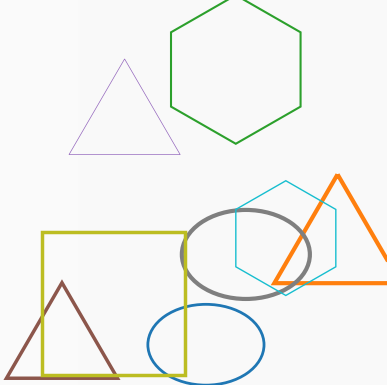[{"shape": "oval", "thickness": 2, "radius": 0.75, "center": [0.531, 0.105]}, {"shape": "triangle", "thickness": 3, "radius": 0.94, "center": [0.871, 0.359]}, {"shape": "hexagon", "thickness": 1.5, "radius": 0.97, "center": [0.608, 0.82]}, {"shape": "triangle", "thickness": 0.5, "radius": 0.83, "center": [0.322, 0.681]}, {"shape": "triangle", "thickness": 2.5, "radius": 0.83, "center": [0.16, 0.1]}, {"shape": "oval", "thickness": 3, "radius": 0.83, "center": [0.634, 0.339]}, {"shape": "square", "thickness": 2.5, "radius": 0.93, "center": [0.293, 0.212]}, {"shape": "hexagon", "thickness": 1, "radius": 0.74, "center": [0.738, 0.382]}]